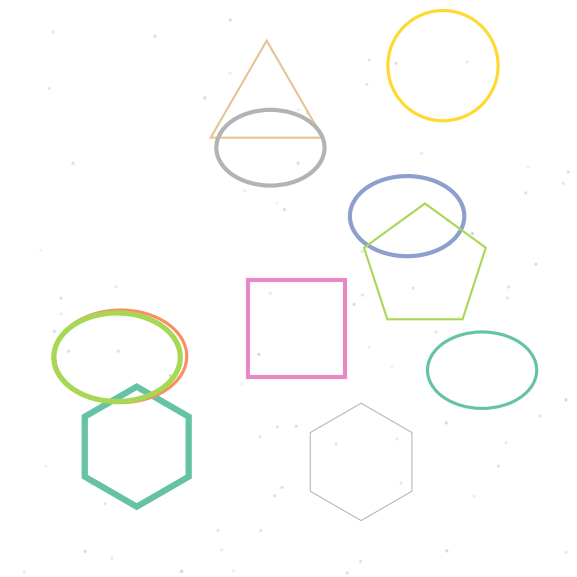[{"shape": "oval", "thickness": 1.5, "radius": 0.47, "center": [0.835, 0.358]}, {"shape": "hexagon", "thickness": 3, "radius": 0.52, "center": [0.237, 0.226]}, {"shape": "oval", "thickness": 1.5, "radius": 0.57, "center": [0.209, 0.382]}, {"shape": "oval", "thickness": 2, "radius": 0.5, "center": [0.705, 0.625]}, {"shape": "square", "thickness": 2, "radius": 0.42, "center": [0.513, 0.43]}, {"shape": "pentagon", "thickness": 1, "radius": 0.55, "center": [0.736, 0.536]}, {"shape": "oval", "thickness": 2.5, "radius": 0.55, "center": [0.203, 0.381]}, {"shape": "circle", "thickness": 1.5, "radius": 0.48, "center": [0.767, 0.885]}, {"shape": "triangle", "thickness": 1, "radius": 0.56, "center": [0.462, 0.817]}, {"shape": "oval", "thickness": 2, "radius": 0.47, "center": [0.468, 0.743]}, {"shape": "hexagon", "thickness": 0.5, "radius": 0.51, "center": [0.625, 0.199]}]